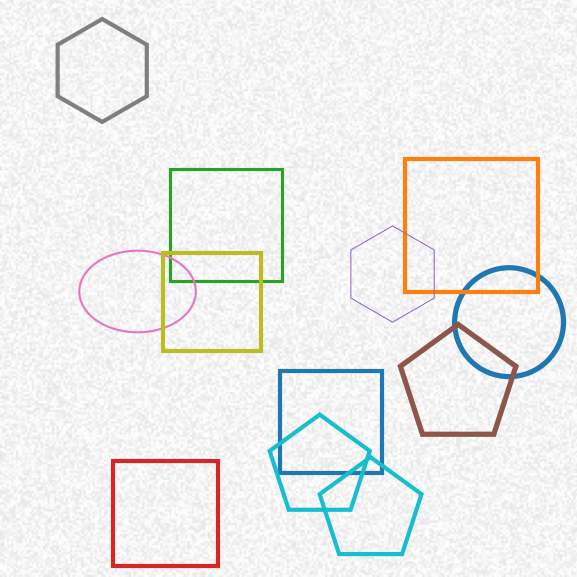[{"shape": "square", "thickness": 2, "radius": 0.44, "center": [0.573, 0.269]}, {"shape": "circle", "thickness": 2.5, "radius": 0.47, "center": [0.882, 0.441]}, {"shape": "square", "thickness": 2, "radius": 0.57, "center": [0.816, 0.608]}, {"shape": "square", "thickness": 1.5, "radius": 0.48, "center": [0.391, 0.609]}, {"shape": "square", "thickness": 2, "radius": 0.46, "center": [0.286, 0.11]}, {"shape": "hexagon", "thickness": 0.5, "radius": 0.42, "center": [0.68, 0.525]}, {"shape": "pentagon", "thickness": 2.5, "radius": 0.53, "center": [0.793, 0.332]}, {"shape": "oval", "thickness": 1, "radius": 0.5, "center": [0.238, 0.494]}, {"shape": "hexagon", "thickness": 2, "radius": 0.45, "center": [0.177, 0.877]}, {"shape": "square", "thickness": 2, "radius": 0.42, "center": [0.367, 0.476]}, {"shape": "pentagon", "thickness": 2, "radius": 0.46, "center": [0.642, 0.115]}, {"shape": "pentagon", "thickness": 2, "radius": 0.46, "center": [0.554, 0.19]}]